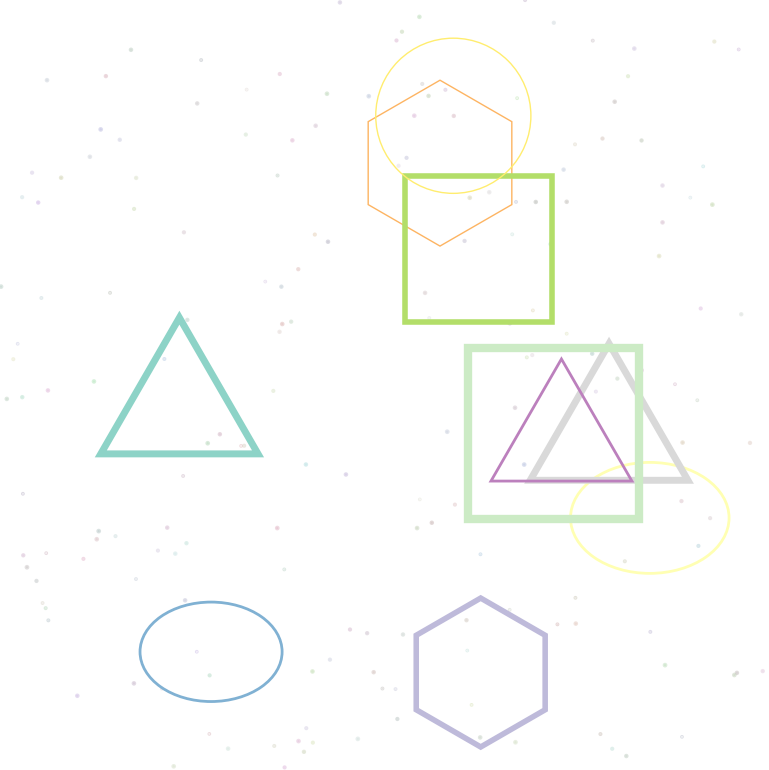[{"shape": "triangle", "thickness": 2.5, "radius": 0.59, "center": [0.233, 0.47]}, {"shape": "oval", "thickness": 1, "radius": 0.51, "center": [0.844, 0.327]}, {"shape": "hexagon", "thickness": 2, "radius": 0.48, "center": [0.624, 0.127]}, {"shape": "oval", "thickness": 1, "radius": 0.46, "center": [0.274, 0.153]}, {"shape": "hexagon", "thickness": 0.5, "radius": 0.54, "center": [0.571, 0.788]}, {"shape": "square", "thickness": 2, "radius": 0.48, "center": [0.622, 0.676]}, {"shape": "triangle", "thickness": 2.5, "radius": 0.59, "center": [0.791, 0.435]}, {"shape": "triangle", "thickness": 1, "radius": 0.53, "center": [0.729, 0.428]}, {"shape": "square", "thickness": 3, "radius": 0.56, "center": [0.718, 0.437]}, {"shape": "circle", "thickness": 0.5, "radius": 0.5, "center": [0.589, 0.85]}]